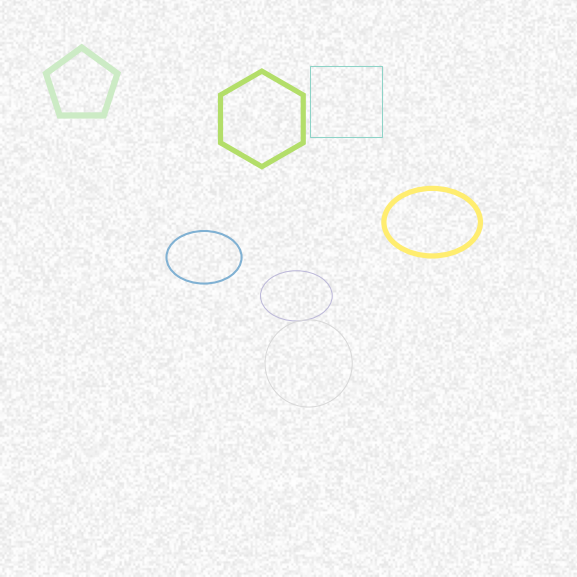[{"shape": "square", "thickness": 0.5, "radius": 0.31, "center": [0.599, 0.824]}, {"shape": "oval", "thickness": 0.5, "radius": 0.31, "center": [0.513, 0.487]}, {"shape": "oval", "thickness": 1, "radius": 0.33, "center": [0.353, 0.554]}, {"shape": "hexagon", "thickness": 2.5, "radius": 0.41, "center": [0.453, 0.793]}, {"shape": "circle", "thickness": 0.5, "radius": 0.38, "center": [0.534, 0.37]}, {"shape": "pentagon", "thickness": 3, "radius": 0.33, "center": [0.142, 0.852]}, {"shape": "oval", "thickness": 2.5, "radius": 0.42, "center": [0.748, 0.614]}]